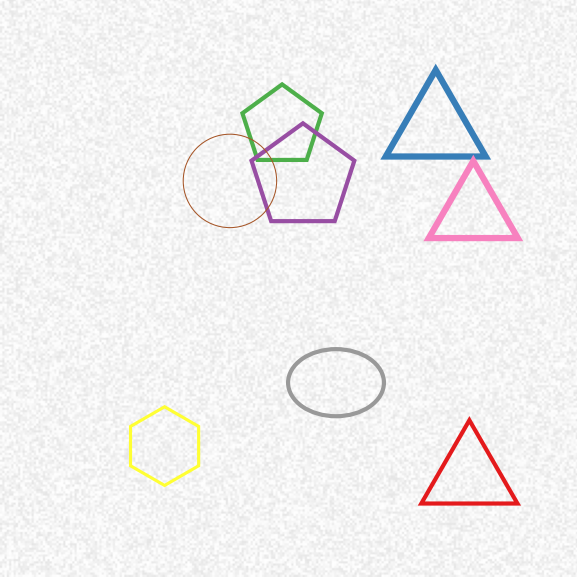[{"shape": "triangle", "thickness": 2, "radius": 0.48, "center": [0.813, 0.175]}, {"shape": "triangle", "thickness": 3, "radius": 0.5, "center": [0.755, 0.778]}, {"shape": "pentagon", "thickness": 2, "radius": 0.36, "center": [0.489, 0.781]}, {"shape": "pentagon", "thickness": 2, "radius": 0.47, "center": [0.525, 0.692]}, {"shape": "hexagon", "thickness": 1.5, "radius": 0.34, "center": [0.285, 0.227]}, {"shape": "circle", "thickness": 0.5, "radius": 0.4, "center": [0.398, 0.686]}, {"shape": "triangle", "thickness": 3, "radius": 0.45, "center": [0.82, 0.631]}, {"shape": "oval", "thickness": 2, "radius": 0.41, "center": [0.582, 0.336]}]